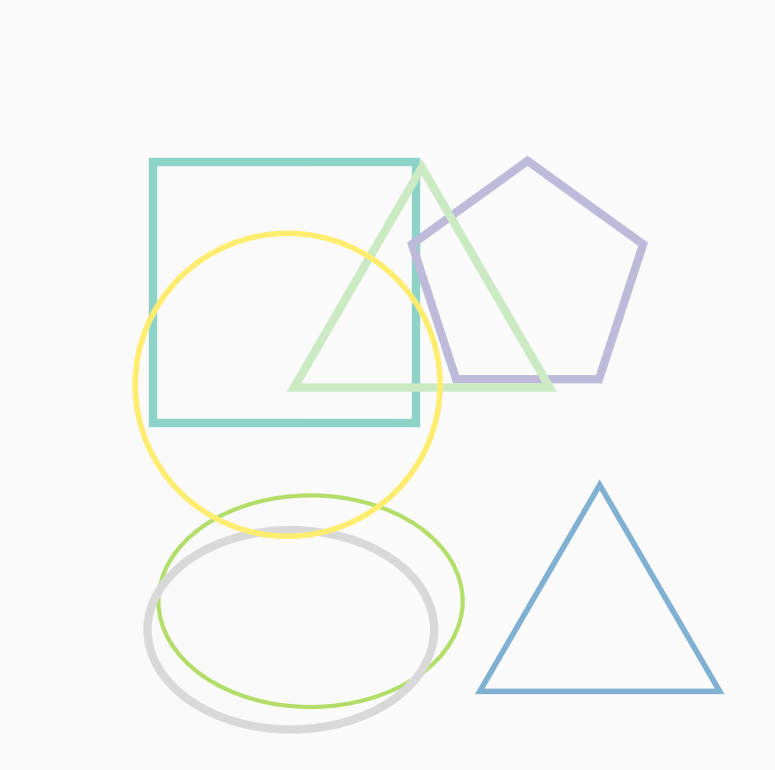[{"shape": "square", "thickness": 3, "radius": 0.85, "center": [0.367, 0.62]}, {"shape": "pentagon", "thickness": 3, "radius": 0.78, "center": [0.681, 0.634]}, {"shape": "triangle", "thickness": 2, "radius": 0.89, "center": [0.774, 0.191]}, {"shape": "oval", "thickness": 1.5, "radius": 0.98, "center": [0.401, 0.219]}, {"shape": "oval", "thickness": 3, "radius": 0.92, "center": [0.375, 0.182]}, {"shape": "triangle", "thickness": 3, "radius": 0.95, "center": [0.544, 0.592]}, {"shape": "circle", "thickness": 2, "radius": 0.98, "center": [0.371, 0.5]}]